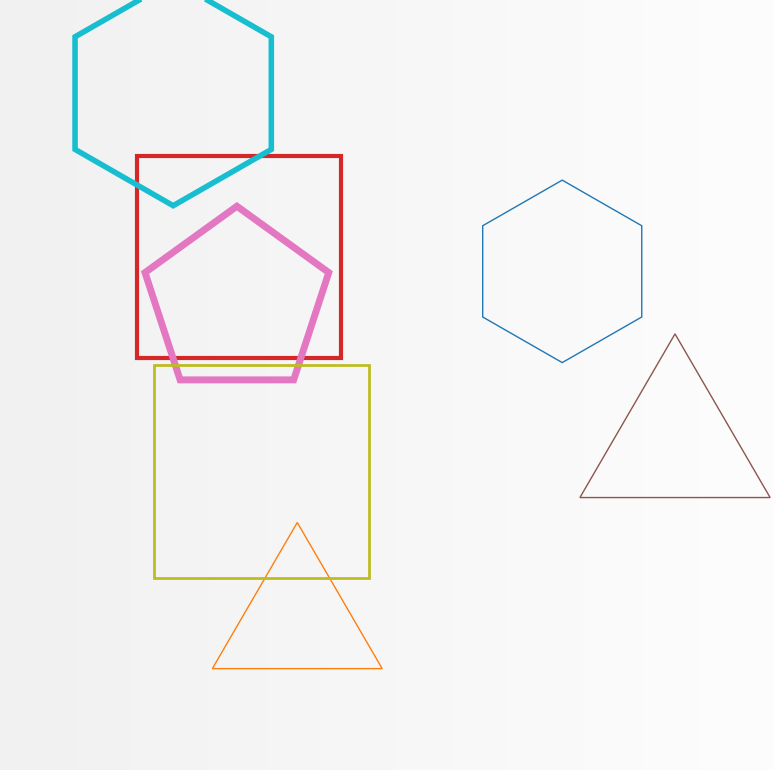[{"shape": "hexagon", "thickness": 0.5, "radius": 0.59, "center": [0.725, 0.648]}, {"shape": "triangle", "thickness": 0.5, "radius": 0.63, "center": [0.384, 0.195]}, {"shape": "square", "thickness": 1.5, "radius": 0.66, "center": [0.308, 0.666]}, {"shape": "triangle", "thickness": 0.5, "radius": 0.71, "center": [0.871, 0.425]}, {"shape": "pentagon", "thickness": 2.5, "radius": 0.62, "center": [0.306, 0.608]}, {"shape": "square", "thickness": 1, "radius": 0.69, "center": [0.337, 0.387]}, {"shape": "hexagon", "thickness": 2, "radius": 0.73, "center": [0.223, 0.879]}]